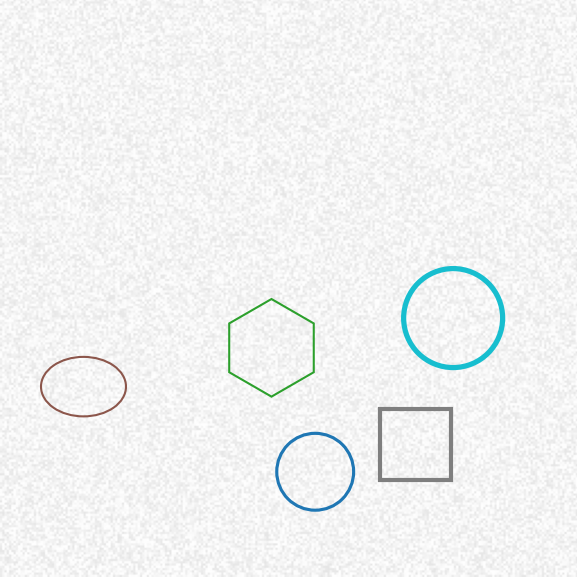[{"shape": "circle", "thickness": 1.5, "radius": 0.33, "center": [0.546, 0.182]}, {"shape": "hexagon", "thickness": 1, "radius": 0.42, "center": [0.47, 0.397]}, {"shape": "oval", "thickness": 1, "radius": 0.37, "center": [0.145, 0.33]}, {"shape": "square", "thickness": 2, "radius": 0.31, "center": [0.719, 0.229]}, {"shape": "circle", "thickness": 2.5, "radius": 0.43, "center": [0.785, 0.448]}]